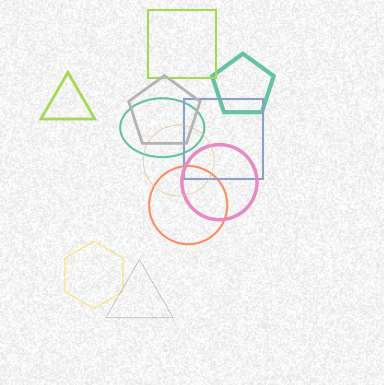[{"shape": "oval", "thickness": 1.5, "radius": 0.55, "center": [0.421, 0.668]}, {"shape": "pentagon", "thickness": 3, "radius": 0.42, "center": [0.631, 0.777]}, {"shape": "circle", "thickness": 1.5, "radius": 0.51, "center": [0.489, 0.467]}, {"shape": "square", "thickness": 1.5, "radius": 0.52, "center": [0.581, 0.639]}, {"shape": "circle", "thickness": 2.5, "radius": 0.49, "center": [0.57, 0.527]}, {"shape": "square", "thickness": 1.5, "radius": 0.44, "center": [0.472, 0.885]}, {"shape": "triangle", "thickness": 2, "radius": 0.4, "center": [0.176, 0.731]}, {"shape": "hexagon", "thickness": 0.5, "radius": 0.44, "center": [0.244, 0.286]}, {"shape": "circle", "thickness": 0.5, "radius": 0.46, "center": [0.464, 0.583]}, {"shape": "pentagon", "thickness": 2, "radius": 0.49, "center": [0.427, 0.706]}, {"shape": "triangle", "thickness": 0.5, "radius": 0.5, "center": [0.362, 0.225]}]